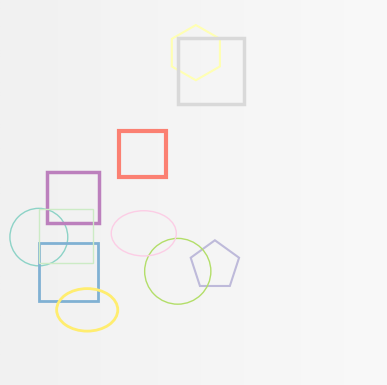[{"shape": "circle", "thickness": 1, "radius": 0.37, "center": [0.1, 0.384]}, {"shape": "hexagon", "thickness": 1.5, "radius": 0.36, "center": [0.505, 0.863]}, {"shape": "pentagon", "thickness": 1.5, "radius": 0.33, "center": [0.555, 0.31]}, {"shape": "square", "thickness": 3, "radius": 0.3, "center": [0.368, 0.6]}, {"shape": "square", "thickness": 2, "radius": 0.38, "center": [0.177, 0.294]}, {"shape": "circle", "thickness": 1, "radius": 0.43, "center": [0.459, 0.295]}, {"shape": "oval", "thickness": 1, "radius": 0.42, "center": [0.371, 0.394]}, {"shape": "square", "thickness": 2.5, "radius": 0.43, "center": [0.545, 0.815]}, {"shape": "square", "thickness": 2.5, "radius": 0.34, "center": [0.188, 0.487]}, {"shape": "square", "thickness": 1, "radius": 0.35, "center": [0.171, 0.387]}, {"shape": "oval", "thickness": 2, "radius": 0.39, "center": [0.225, 0.195]}]